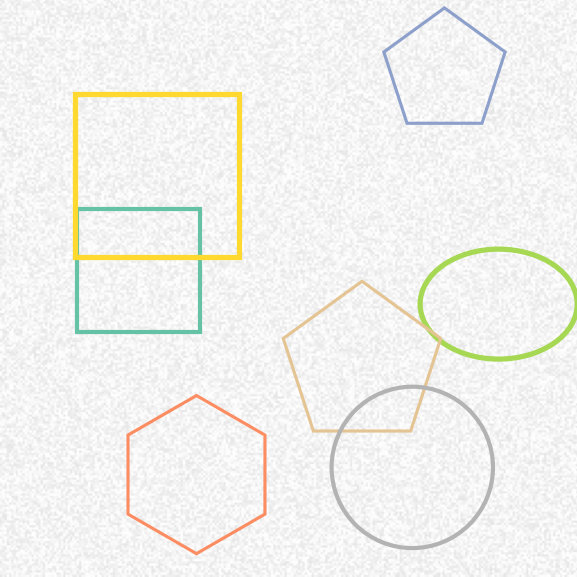[{"shape": "square", "thickness": 2, "radius": 0.53, "center": [0.239, 0.531]}, {"shape": "hexagon", "thickness": 1.5, "radius": 0.68, "center": [0.34, 0.177]}, {"shape": "pentagon", "thickness": 1.5, "radius": 0.55, "center": [0.77, 0.875]}, {"shape": "oval", "thickness": 2.5, "radius": 0.68, "center": [0.863, 0.473]}, {"shape": "square", "thickness": 2.5, "radius": 0.71, "center": [0.272, 0.696]}, {"shape": "pentagon", "thickness": 1.5, "radius": 0.72, "center": [0.627, 0.369]}, {"shape": "circle", "thickness": 2, "radius": 0.7, "center": [0.714, 0.19]}]